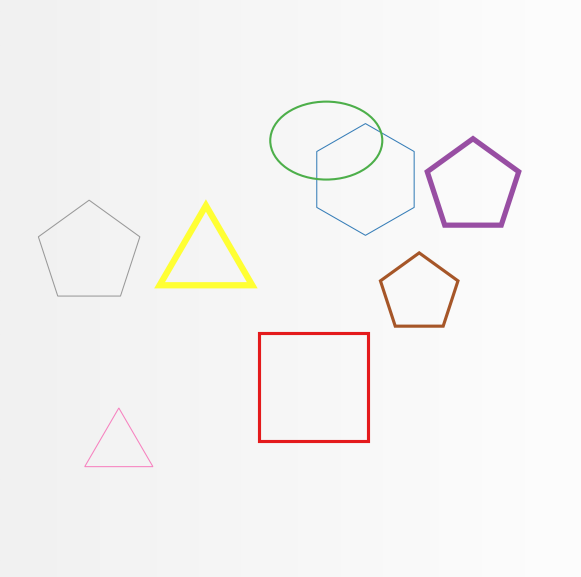[{"shape": "square", "thickness": 1.5, "radius": 0.47, "center": [0.54, 0.329]}, {"shape": "hexagon", "thickness": 0.5, "radius": 0.48, "center": [0.629, 0.688]}, {"shape": "oval", "thickness": 1, "radius": 0.48, "center": [0.561, 0.756]}, {"shape": "pentagon", "thickness": 2.5, "radius": 0.41, "center": [0.814, 0.676]}, {"shape": "triangle", "thickness": 3, "radius": 0.46, "center": [0.354, 0.551]}, {"shape": "pentagon", "thickness": 1.5, "radius": 0.35, "center": [0.721, 0.491]}, {"shape": "triangle", "thickness": 0.5, "radius": 0.34, "center": [0.204, 0.225]}, {"shape": "pentagon", "thickness": 0.5, "radius": 0.46, "center": [0.153, 0.561]}]